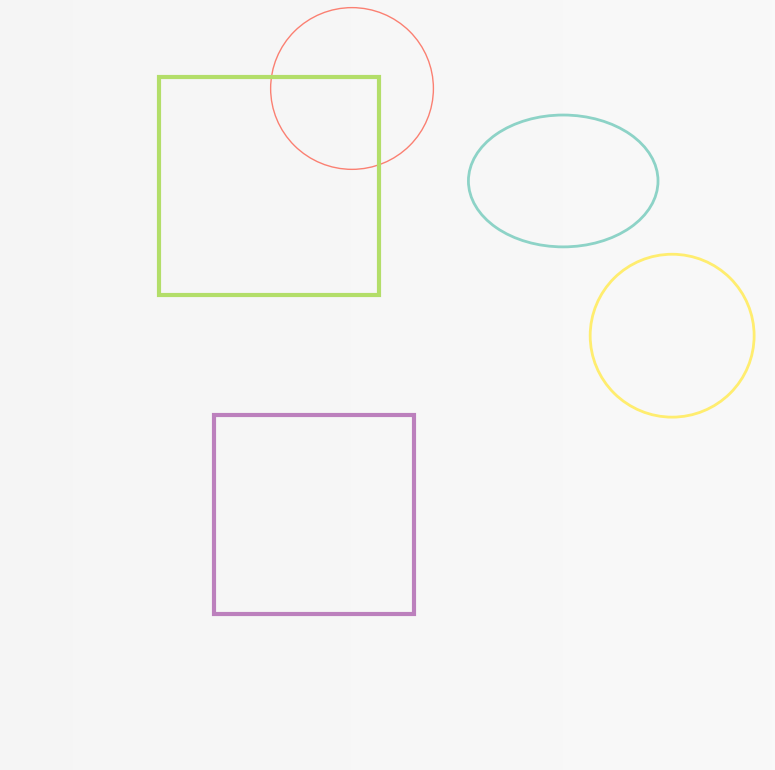[{"shape": "oval", "thickness": 1, "radius": 0.61, "center": [0.727, 0.765]}, {"shape": "circle", "thickness": 0.5, "radius": 0.53, "center": [0.454, 0.885]}, {"shape": "square", "thickness": 1.5, "radius": 0.71, "center": [0.347, 0.759]}, {"shape": "square", "thickness": 1.5, "radius": 0.65, "center": [0.405, 0.332]}, {"shape": "circle", "thickness": 1, "radius": 0.53, "center": [0.867, 0.564]}]